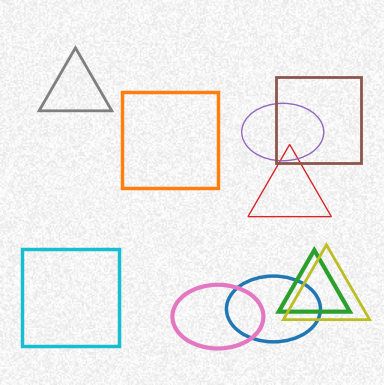[{"shape": "oval", "thickness": 2.5, "radius": 0.61, "center": [0.71, 0.198]}, {"shape": "square", "thickness": 2.5, "radius": 0.62, "center": [0.442, 0.636]}, {"shape": "triangle", "thickness": 3, "radius": 0.53, "center": [0.816, 0.244]}, {"shape": "triangle", "thickness": 1, "radius": 0.63, "center": [0.752, 0.5]}, {"shape": "oval", "thickness": 1, "radius": 0.53, "center": [0.734, 0.657]}, {"shape": "square", "thickness": 2, "radius": 0.55, "center": [0.827, 0.688]}, {"shape": "oval", "thickness": 3, "radius": 0.59, "center": [0.566, 0.178]}, {"shape": "triangle", "thickness": 2, "radius": 0.55, "center": [0.196, 0.767]}, {"shape": "triangle", "thickness": 2, "radius": 0.65, "center": [0.848, 0.234]}, {"shape": "square", "thickness": 2.5, "radius": 0.63, "center": [0.183, 0.228]}]